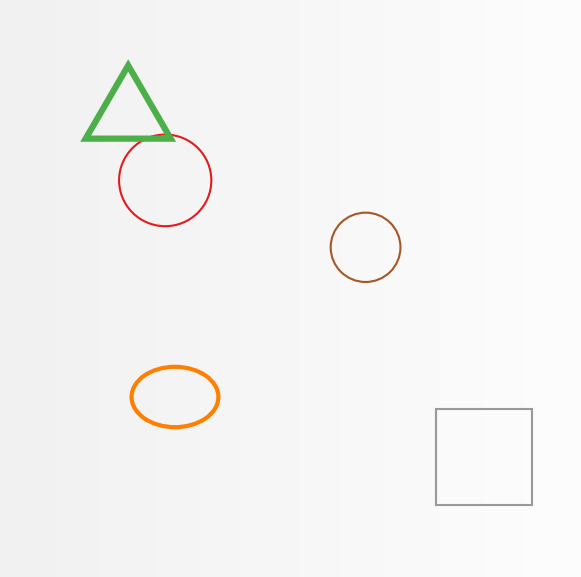[{"shape": "circle", "thickness": 1, "radius": 0.4, "center": [0.284, 0.687]}, {"shape": "triangle", "thickness": 3, "radius": 0.42, "center": [0.221, 0.801]}, {"shape": "oval", "thickness": 2, "radius": 0.37, "center": [0.301, 0.312]}, {"shape": "circle", "thickness": 1, "radius": 0.3, "center": [0.629, 0.571]}, {"shape": "square", "thickness": 1, "radius": 0.41, "center": [0.833, 0.208]}]